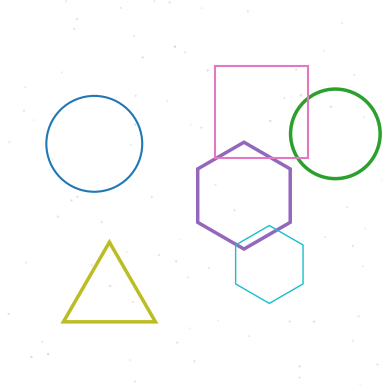[{"shape": "circle", "thickness": 1.5, "radius": 0.62, "center": [0.245, 0.626]}, {"shape": "circle", "thickness": 2.5, "radius": 0.58, "center": [0.871, 0.652]}, {"shape": "hexagon", "thickness": 2.5, "radius": 0.69, "center": [0.634, 0.492]}, {"shape": "square", "thickness": 1.5, "radius": 0.6, "center": [0.678, 0.709]}, {"shape": "triangle", "thickness": 2.5, "radius": 0.69, "center": [0.284, 0.233]}, {"shape": "hexagon", "thickness": 1, "radius": 0.51, "center": [0.7, 0.313]}]